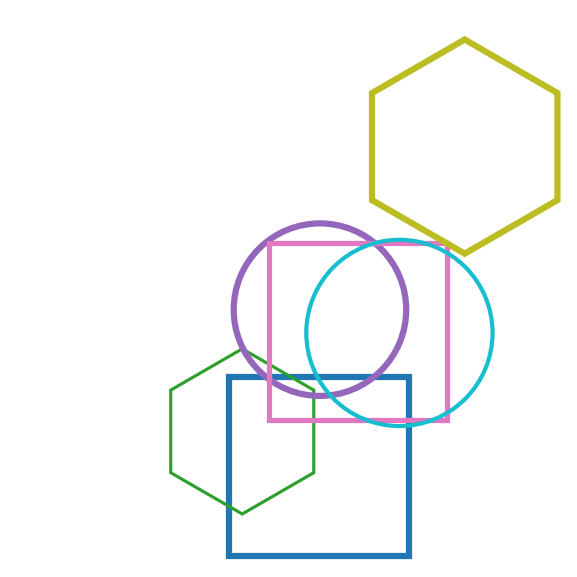[{"shape": "square", "thickness": 3, "radius": 0.78, "center": [0.552, 0.191]}, {"shape": "hexagon", "thickness": 1.5, "radius": 0.72, "center": [0.419, 0.252]}, {"shape": "circle", "thickness": 3, "radius": 0.75, "center": [0.554, 0.463]}, {"shape": "square", "thickness": 2.5, "radius": 0.77, "center": [0.62, 0.425]}, {"shape": "hexagon", "thickness": 3, "radius": 0.93, "center": [0.805, 0.745]}, {"shape": "circle", "thickness": 2, "radius": 0.81, "center": [0.692, 0.423]}]